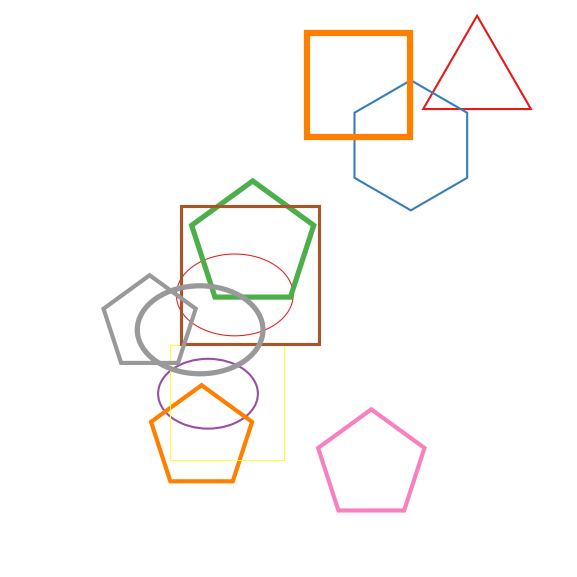[{"shape": "oval", "thickness": 0.5, "radius": 0.51, "center": [0.407, 0.488]}, {"shape": "triangle", "thickness": 1, "radius": 0.54, "center": [0.826, 0.864]}, {"shape": "hexagon", "thickness": 1, "radius": 0.56, "center": [0.711, 0.748]}, {"shape": "pentagon", "thickness": 2.5, "radius": 0.56, "center": [0.438, 0.575]}, {"shape": "oval", "thickness": 1, "radius": 0.43, "center": [0.36, 0.317]}, {"shape": "square", "thickness": 3, "radius": 0.45, "center": [0.621, 0.852]}, {"shape": "pentagon", "thickness": 2, "radius": 0.46, "center": [0.349, 0.24]}, {"shape": "square", "thickness": 0.5, "radius": 0.5, "center": [0.393, 0.302]}, {"shape": "square", "thickness": 1.5, "radius": 0.6, "center": [0.433, 0.523]}, {"shape": "pentagon", "thickness": 2, "radius": 0.48, "center": [0.643, 0.193]}, {"shape": "oval", "thickness": 2.5, "radius": 0.54, "center": [0.347, 0.428]}, {"shape": "pentagon", "thickness": 2, "radius": 0.42, "center": [0.259, 0.439]}]